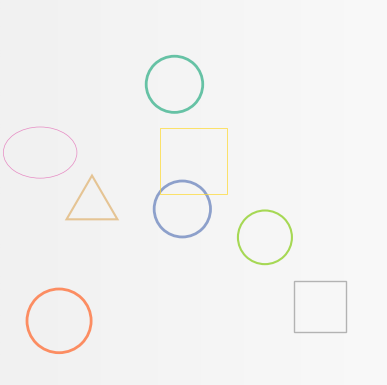[{"shape": "circle", "thickness": 2, "radius": 0.36, "center": [0.45, 0.781]}, {"shape": "circle", "thickness": 2, "radius": 0.41, "center": [0.152, 0.167]}, {"shape": "circle", "thickness": 2, "radius": 0.36, "center": [0.471, 0.457]}, {"shape": "oval", "thickness": 0.5, "radius": 0.47, "center": [0.104, 0.604]}, {"shape": "circle", "thickness": 1.5, "radius": 0.35, "center": [0.684, 0.384]}, {"shape": "square", "thickness": 0.5, "radius": 0.43, "center": [0.5, 0.583]}, {"shape": "triangle", "thickness": 1.5, "radius": 0.38, "center": [0.237, 0.468]}, {"shape": "square", "thickness": 1, "radius": 0.33, "center": [0.827, 0.203]}]